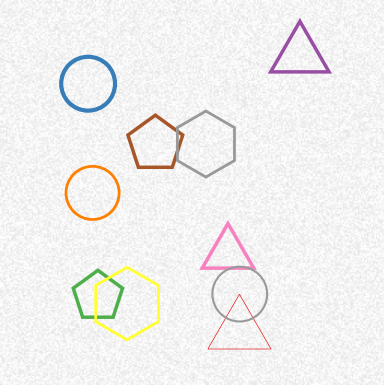[{"shape": "triangle", "thickness": 0.5, "radius": 0.47, "center": [0.622, 0.141]}, {"shape": "circle", "thickness": 3, "radius": 0.35, "center": [0.229, 0.783]}, {"shape": "pentagon", "thickness": 2.5, "radius": 0.34, "center": [0.254, 0.231]}, {"shape": "triangle", "thickness": 2.5, "radius": 0.44, "center": [0.779, 0.857]}, {"shape": "circle", "thickness": 2, "radius": 0.34, "center": [0.24, 0.499]}, {"shape": "hexagon", "thickness": 2, "radius": 0.47, "center": [0.33, 0.212]}, {"shape": "pentagon", "thickness": 2.5, "radius": 0.37, "center": [0.403, 0.626]}, {"shape": "triangle", "thickness": 2.5, "radius": 0.39, "center": [0.592, 0.342]}, {"shape": "circle", "thickness": 1.5, "radius": 0.36, "center": [0.623, 0.236]}, {"shape": "hexagon", "thickness": 2, "radius": 0.43, "center": [0.535, 0.626]}]